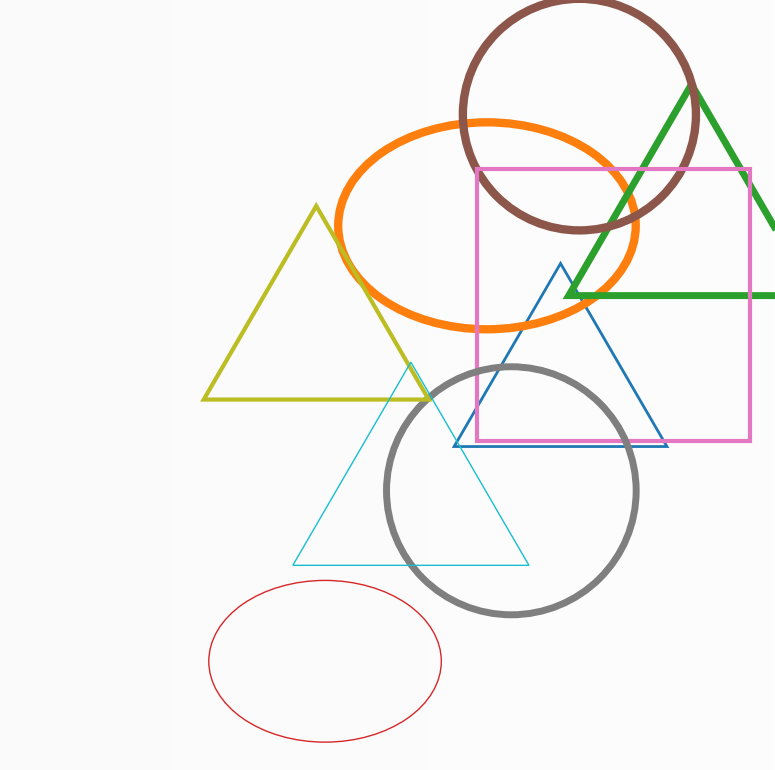[{"shape": "triangle", "thickness": 1, "radius": 0.79, "center": [0.723, 0.499]}, {"shape": "oval", "thickness": 3, "radius": 0.96, "center": [0.628, 0.707]}, {"shape": "triangle", "thickness": 2.5, "radius": 0.91, "center": [0.892, 0.708]}, {"shape": "oval", "thickness": 0.5, "radius": 0.75, "center": [0.419, 0.141]}, {"shape": "circle", "thickness": 3, "radius": 0.75, "center": [0.748, 0.851]}, {"shape": "square", "thickness": 1.5, "radius": 0.88, "center": [0.792, 0.604]}, {"shape": "circle", "thickness": 2.5, "radius": 0.81, "center": [0.66, 0.363]}, {"shape": "triangle", "thickness": 1.5, "radius": 0.84, "center": [0.408, 0.565]}, {"shape": "triangle", "thickness": 0.5, "radius": 0.88, "center": [0.53, 0.354]}]